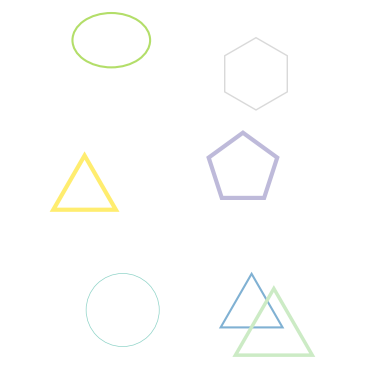[{"shape": "circle", "thickness": 0.5, "radius": 0.47, "center": [0.319, 0.195]}, {"shape": "pentagon", "thickness": 3, "radius": 0.47, "center": [0.631, 0.562]}, {"shape": "triangle", "thickness": 1.5, "radius": 0.46, "center": [0.654, 0.196]}, {"shape": "oval", "thickness": 1.5, "radius": 0.5, "center": [0.289, 0.896]}, {"shape": "hexagon", "thickness": 1, "radius": 0.47, "center": [0.665, 0.808]}, {"shape": "triangle", "thickness": 2.5, "radius": 0.58, "center": [0.711, 0.135]}, {"shape": "triangle", "thickness": 3, "radius": 0.47, "center": [0.22, 0.502]}]